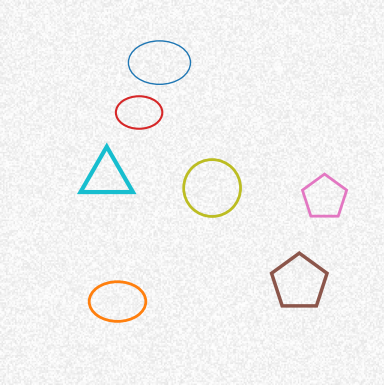[{"shape": "oval", "thickness": 1, "radius": 0.4, "center": [0.414, 0.837]}, {"shape": "oval", "thickness": 2, "radius": 0.37, "center": [0.305, 0.217]}, {"shape": "oval", "thickness": 1.5, "radius": 0.3, "center": [0.361, 0.708]}, {"shape": "pentagon", "thickness": 2.5, "radius": 0.38, "center": [0.777, 0.267]}, {"shape": "pentagon", "thickness": 2, "radius": 0.3, "center": [0.843, 0.487]}, {"shape": "circle", "thickness": 2, "radius": 0.37, "center": [0.551, 0.512]}, {"shape": "triangle", "thickness": 3, "radius": 0.39, "center": [0.277, 0.54]}]